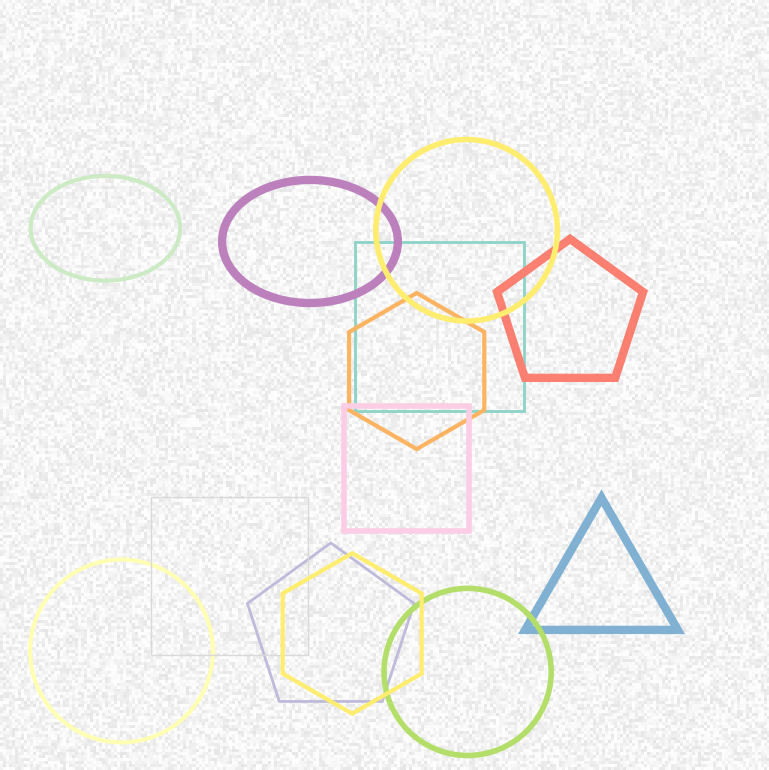[{"shape": "square", "thickness": 1, "radius": 0.55, "center": [0.571, 0.576]}, {"shape": "circle", "thickness": 1.5, "radius": 0.59, "center": [0.158, 0.155]}, {"shape": "pentagon", "thickness": 1, "radius": 0.57, "center": [0.43, 0.181]}, {"shape": "pentagon", "thickness": 3, "radius": 0.5, "center": [0.74, 0.59]}, {"shape": "triangle", "thickness": 3, "radius": 0.57, "center": [0.781, 0.239]}, {"shape": "hexagon", "thickness": 1.5, "radius": 0.51, "center": [0.541, 0.518]}, {"shape": "circle", "thickness": 2, "radius": 0.54, "center": [0.607, 0.127]}, {"shape": "square", "thickness": 2, "radius": 0.41, "center": [0.528, 0.391]}, {"shape": "square", "thickness": 0.5, "radius": 0.51, "center": [0.298, 0.252]}, {"shape": "oval", "thickness": 3, "radius": 0.57, "center": [0.403, 0.686]}, {"shape": "oval", "thickness": 1.5, "radius": 0.49, "center": [0.137, 0.704]}, {"shape": "hexagon", "thickness": 1.5, "radius": 0.52, "center": [0.457, 0.177]}, {"shape": "circle", "thickness": 2, "radius": 0.59, "center": [0.606, 0.701]}]